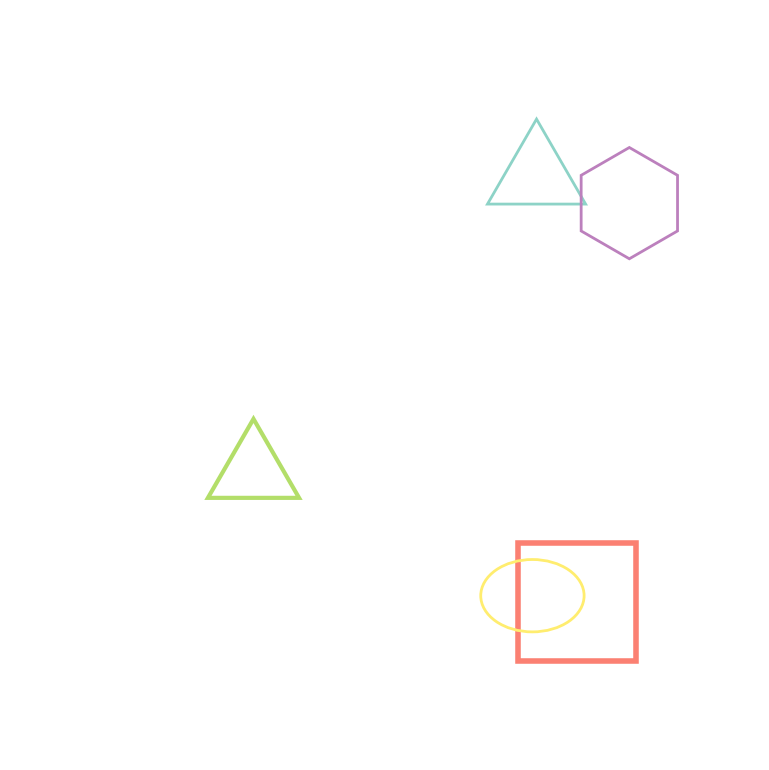[{"shape": "triangle", "thickness": 1, "radius": 0.37, "center": [0.697, 0.772]}, {"shape": "square", "thickness": 2, "radius": 0.38, "center": [0.75, 0.218]}, {"shape": "triangle", "thickness": 1.5, "radius": 0.34, "center": [0.329, 0.388]}, {"shape": "hexagon", "thickness": 1, "radius": 0.36, "center": [0.817, 0.736]}, {"shape": "oval", "thickness": 1, "radius": 0.34, "center": [0.691, 0.226]}]